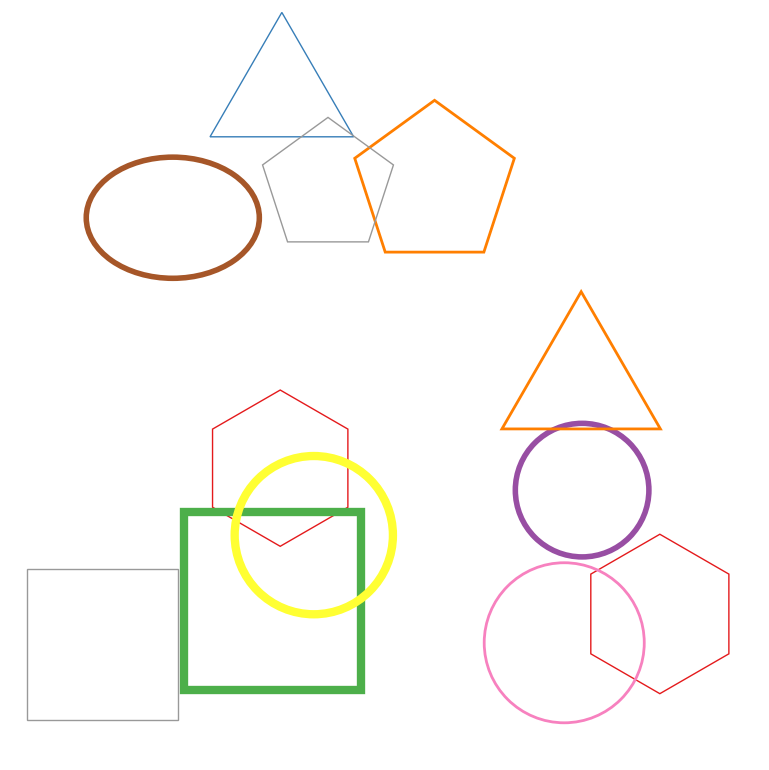[{"shape": "hexagon", "thickness": 0.5, "radius": 0.52, "center": [0.857, 0.203]}, {"shape": "hexagon", "thickness": 0.5, "radius": 0.51, "center": [0.364, 0.392]}, {"shape": "triangle", "thickness": 0.5, "radius": 0.54, "center": [0.366, 0.876]}, {"shape": "square", "thickness": 3, "radius": 0.58, "center": [0.354, 0.22]}, {"shape": "circle", "thickness": 2, "radius": 0.43, "center": [0.756, 0.363]}, {"shape": "triangle", "thickness": 1, "radius": 0.59, "center": [0.755, 0.502]}, {"shape": "pentagon", "thickness": 1, "radius": 0.54, "center": [0.564, 0.761]}, {"shape": "circle", "thickness": 3, "radius": 0.51, "center": [0.408, 0.305]}, {"shape": "oval", "thickness": 2, "radius": 0.56, "center": [0.224, 0.717]}, {"shape": "circle", "thickness": 1, "radius": 0.52, "center": [0.733, 0.165]}, {"shape": "square", "thickness": 0.5, "radius": 0.49, "center": [0.133, 0.163]}, {"shape": "pentagon", "thickness": 0.5, "radius": 0.45, "center": [0.426, 0.758]}]